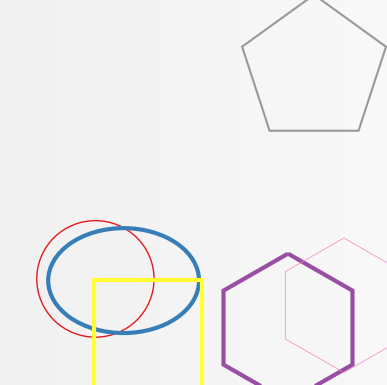[{"shape": "circle", "thickness": 1, "radius": 0.76, "center": [0.246, 0.276]}, {"shape": "oval", "thickness": 3, "radius": 0.97, "center": [0.319, 0.271]}, {"shape": "hexagon", "thickness": 3, "radius": 0.96, "center": [0.743, 0.149]}, {"shape": "square", "thickness": 3, "radius": 0.7, "center": [0.383, 0.133]}, {"shape": "hexagon", "thickness": 0.5, "radius": 0.87, "center": [0.887, 0.207]}, {"shape": "pentagon", "thickness": 1.5, "radius": 0.98, "center": [0.81, 0.818]}]